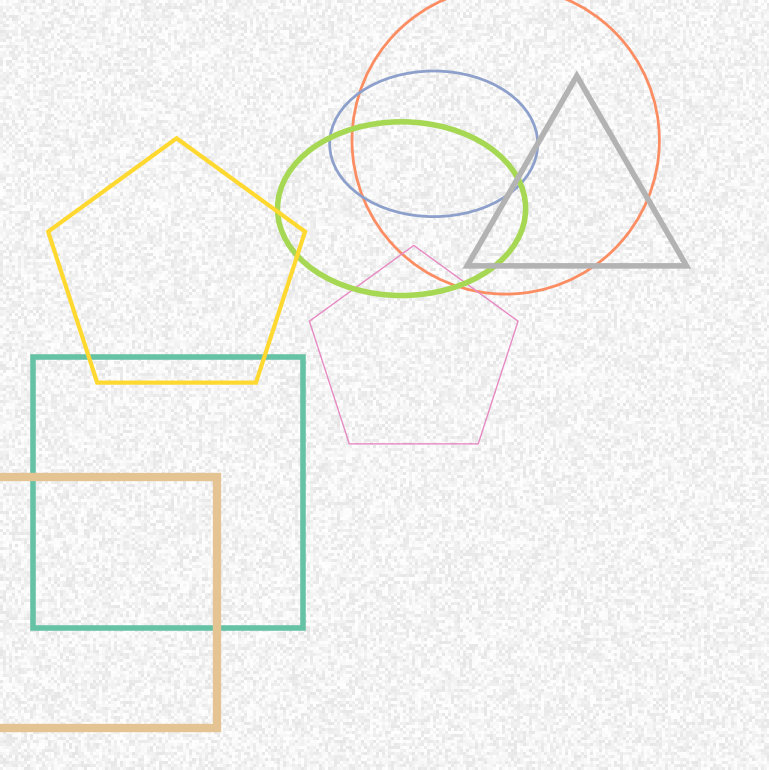[{"shape": "square", "thickness": 2, "radius": 0.88, "center": [0.218, 0.36]}, {"shape": "circle", "thickness": 1, "radius": 1.0, "center": [0.657, 0.818]}, {"shape": "oval", "thickness": 1, "radius": 0.68, "center": [0.563, 0.813]}, {"shape": "pentagon", "thickness": 0.5, "radius": 0.71, "center": [0.537, 0.539]}, {"shape": "oval", "thickness": 2, "radius": 0.81, "center": [0.522, 0.729]}, {"shape": "pentagon", "thickness": 1.5, "radius": 0.88, "center": [0.229, 0.645]}, {"shape": "square", "thickness": 3, "radius": 0.82, "center": [0.119, 0.217]}, {"shape": "triangle", "thickness": 2, "radius": 0.82, "center": [0.749, 0.737]}]